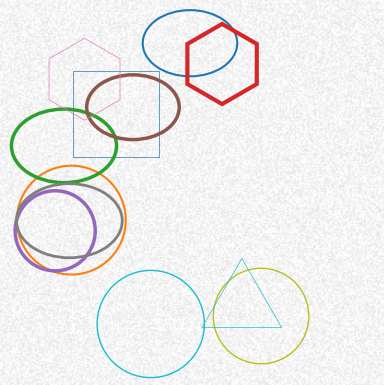[{"shape": "square", "thickness": 0.5, "radius": 0.56, "center": [0.302, 0.705]}, {"shape": "oval", "thickness": 1.5, "radius": 0.61, "center": [0.493, 0.888]}, {"shape": "circle", "thickness": 1.5, "radius": 0.71, "center": [0.185, 0.428]}, {"shape": "oval", "thickness": 2.5, "radius": 0.68, "center": [0.166, 0.621]}, {"shape": "hexagon", "thickness": 3, "radius": 0.52, "center": [0.577, 0.834]}, {"shape": "circle", "thickness": 2.5, "radius": 0.52, "center": [0.143, 0.401]}, {"shape": "oval", "thickness": 2.5, "radius": 0.6, "center": [0.345, 0.722]}, {"shape": "hexagon", "thickness": 0.5, "radius": 0.53, "center": [0.22, 0.794]}, {"shape": "oval", "thickness": 2, "radius": 0.69, "center": [0.18, 0.427]}, {"shape": "circle", "thickness": 1, "radius": 0.62, "center": [0.678, 0.179]}, {"shape": "triangle", "thickness": 0.5, "radius": 0.6, "center": [0.628, 0.209]}, {"shape": "circle", "thickness": 1, "radius": 0.7, "center": [0.392, 0.158]}]